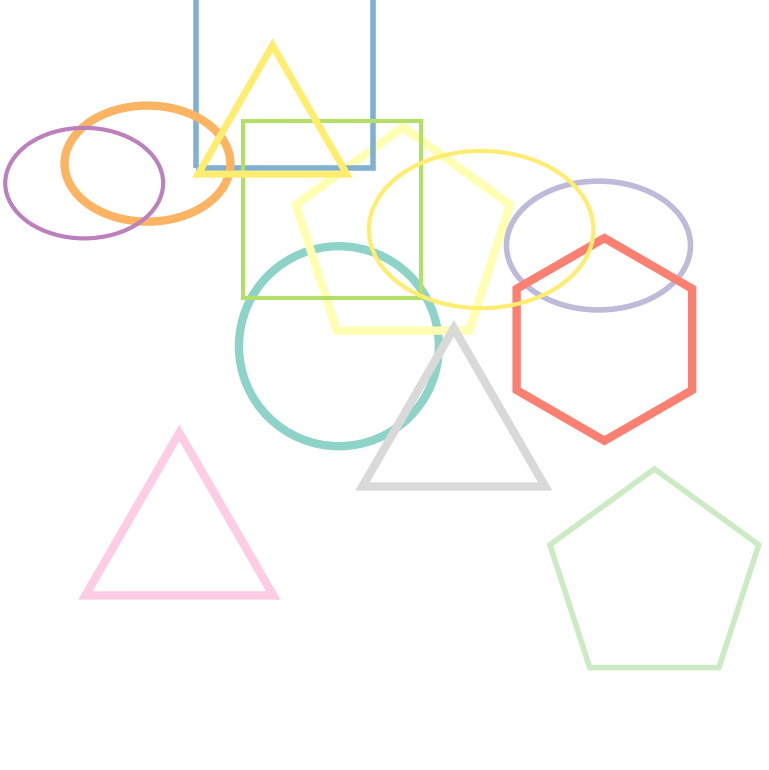[{"shape": "circle", "thickness": 3, "radius": 0.65, "center": [0.44, 0.55]}, {"shape": "pentagon", "thickness": 3, "radius": 0.73, "center": [0.523, 0.689]}, {"shape": "oval", "thickness": 2, "radius": 0.6, "center": [0.777, 0.681]}, {"shape": "hexagon", "thickness": 3, "radius": 0.66, "center": [0.785, 0.559]}, {"shape": "square", "thickness": 2, "radius": 0.57, "center": [0.369, 0.896]}, {"shape": "oval", "thickness": 3, "radius": 0.54, "center": [0.191, 0.788]}, {"shape": "square", "thickness": 1.5, "radius": 0.58, "center": [0.431, 0.728]}, {"shape": "triangle", "thickness": 3, "radius": 0.7, "center": [0.233, 0.297]}, {"shape": "triangle", "thickness": 3, "radius": 0.68, "center": [0.589, 0.437]}, {"shape": "oval", "thickness": 1.5, "radius": 0.51, "center": [0.109, 0.762]}, {"shape": "pentagon", "thickness": 2, "radius": 0.71, "center": [0.85, 0.248]}, {"shape": "oval", "thickness": 1.5, "radius": 0.73, "center": [0.625, 0.702]}, {"shape": "triangle", "thickness": 2.5, "radius": 0.56, "center": [0.354, 0.83]}]